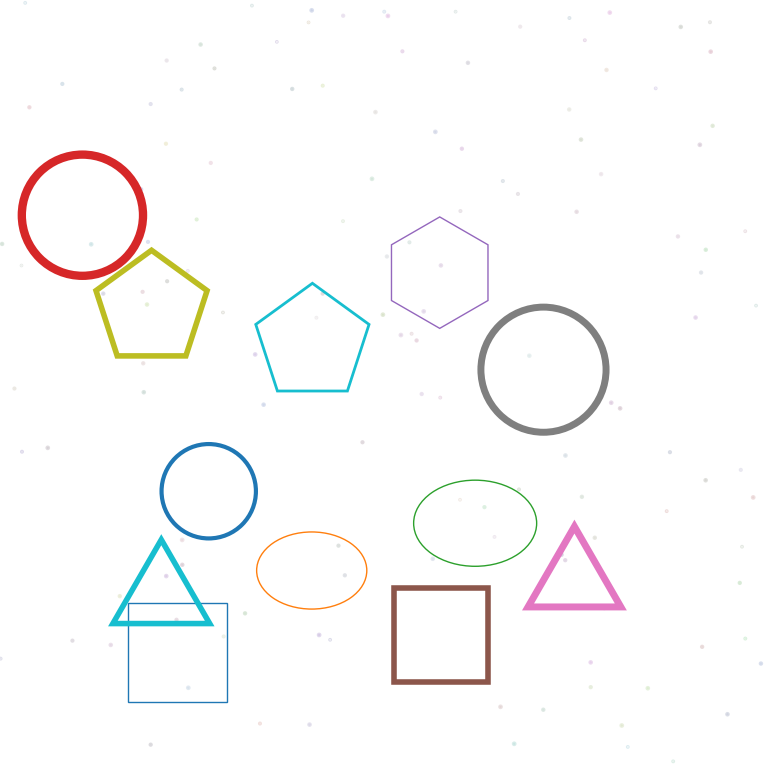[{"shape": "circle", "thickness": 1.5, "radius": 0.31, "center": [0.271, 0.362]}, {"shape": "square", "thickness": 0.5, "radius": 0.32, "center": [0.23, 0.153]}, {"shape": "oval", "thickness": 0.5, "radius": 0.36, "center": [0.405, 0.259]}, {"shape": "oval", "thickness": 0.5, "radius": 0.4, "center": [0.617, 0.32]}, {"shape": "circle", "thickness": 3, "radius": 0.39, "center": [0.107, 0.721]}, {"shape": "hexagon", "thickness": 0.5, "radius": 0.36, "center": [0.571, 0.646]}, {"shape": "square", "thickness": 2, "radius": 0.31, "center": [0.573, 0.176]}, {"shape": "triangle", "thickness": 2.5, "radius": 0.35, "center": [0.746, 0.247]}, {"shape": "circle", "thickness": 2.5, "radius": 0.41, "center": [0.706, 0.52]}, {"shape": "pentagon", "thickness": 2, "radius": 0.38, "center": [0.197, 0.599]}, {"shape": "pentagon", "thickness": 1, "radius": 0.39, "center": [0.406, 0.555]}, {"shape": "triangle", "thickness": 2, "radius": 0.36, "center": [0.209, 0.226]}]